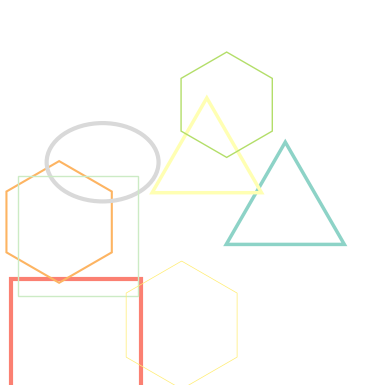[{"shape": "triangle", "thickness": 2.5, "radius": 0.89, "center": [0.741, 0.454]}, {"shape": "triangle", "thickness": 2.5, "radius": 0.82, "center": [0.537, 0.582]}, {"shape": "square", "thickness": 3, "radius": 0.85, "center": [0.198, 0.107]}, {"shape": "hexagon", "thickness": 1.5, "radius": 0.79, "center": [0.154, 0.424]}, {"shape": "hexagon", "thickness": 1, "radius": 0.68, "center": [0.589, 0.728]}, {"shape": "oval", "thickness": 3, "radius": 0.73, "center": [0.267, 0.579]}, {"shape": "square", "thickness": 1, "radius": 0.78, "center": [0.203, 0.388]}, {"shape": "hexagon", "thickness": 0.5, "radius": 0.83, "center": [0.472, 0.156]}]